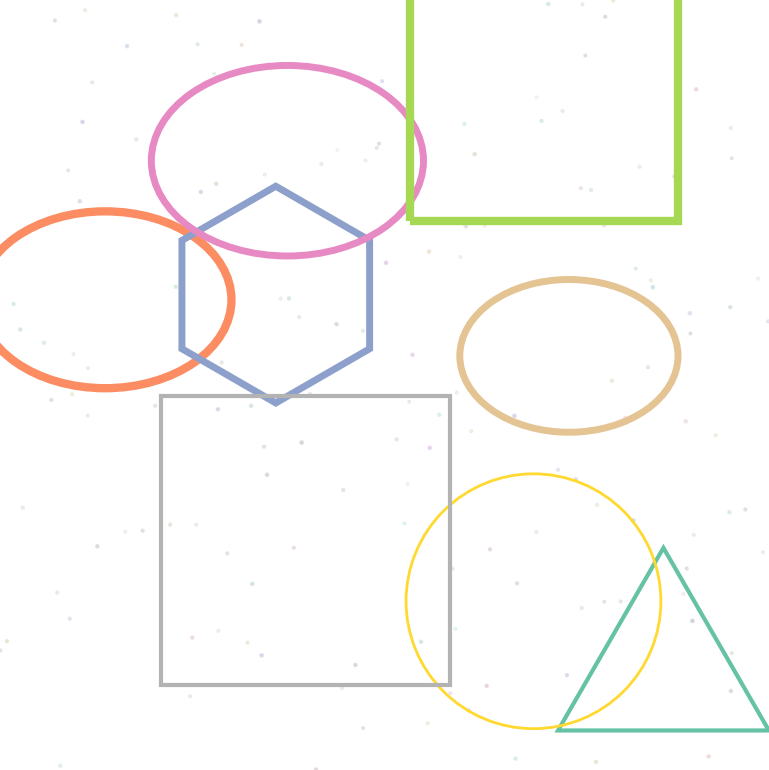[{"shape": "triangle", "thickness": 1.5, "radius": 0.79, "center": [0.862, 0.13]}, {"shape": "oval", "thickness": 3, "radius": 0.82, "center": [0.137, 0.611]}, {"shape": "hexagon", "thickness": 2.5, "radius": 0.7, "center": [0.358, 0.617]}, {"shape": "oval", "thickness": 2.5, "radius": 0.88, "center": [0.373, 0.791]}, {"shape": "square", "thickness": 3, "radius": 0.87, "center": [0.706, 0.887]}, {"shape": "circle", "thickness": 1, "radius": 0.83, "center": [0.693, 0.219]}, {"shape": "oval", "thickness": 2.5, "radius": 0.71, "center": [0.739, 0.538]}, {"shape": "square", "thickness": 1.5, "radius": 0.94, "center": [0.397, 0.298]}]